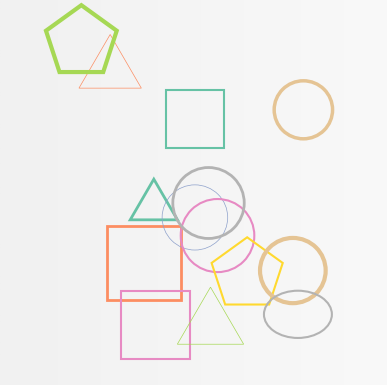[{"shape": "triangle", "thickness": 2, "radius": 0.35, "center": [0.397, 0.464]}, {"shape": "square", "thickness": 1.5, "radius": 0.38, "center": [0.503, 0.69]}, {"shape": "square", "thickness": 2, "radius": 0.48, "center": [0.373, 0.317]}, {"shape": "triangle", "thickness": 0.5, "radius": 0.46, "center": [0.284, 0.818]}, {"shape": "circle", "thickness": 0.5, "radius": 0.42, "center": [0.503, 0.435]}, {"shape": "square", "thickness": 1.5, "radius": 0.44, "center": [0.4, 0.155]}, {"shape": "circle", "thickness": 1.5, "radius": 0.47, "center": [0.561, 0.388]}, {"shape": "pentagon", "thickness": 3, "radius": 0.48, "center": [0.21, 0.891]}, {"shape": "triangle", "thickness": 0.5, "radius": 0.49, "center": [0.543, 0.155]}, {"shape": "pentagon", "thickness": 1.5, "radius": 0.48, "center": [0.638, 0.287]}, {"shape": "circle", "thickness": 2.5, "radius": 0.38, "center": [0.783, 0.715]}, {"shape": "circle", "thickness": 3, "radius": 0.42, "center": [0.756, 0.297]}, {"shape": "circle", "thickness": 2, "radius": 0.46, "center": [0.538, 0.473]}, {"shape": "oval", "thickness": 1.5, "radius": 0.44, "center": [0.769, 0.184]}]